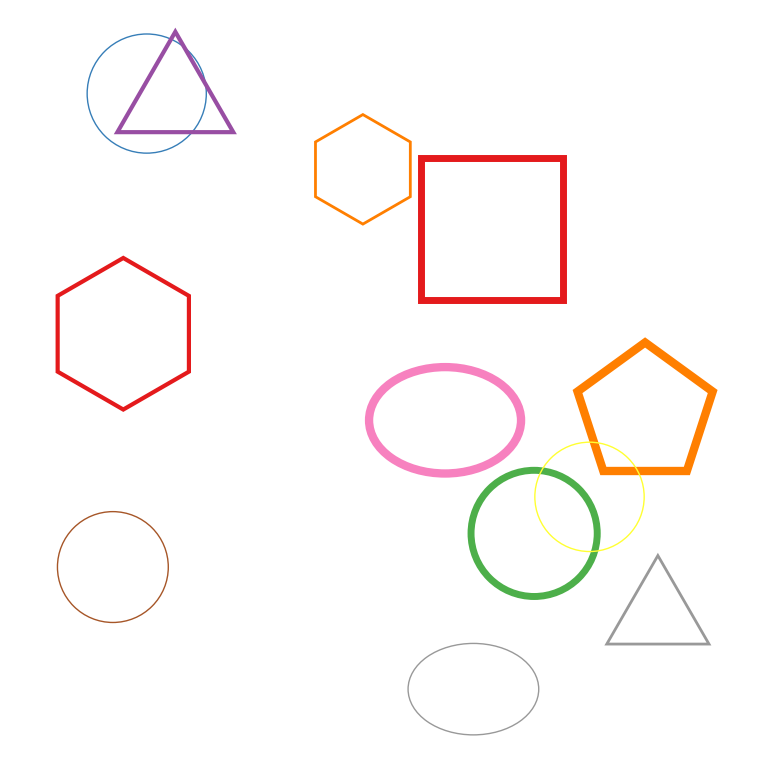[{"shape": "hexagon", "thickness": 1.5, "radius": 0.49, "center": [0.16, 0.567]}, {"shape": "square", "thickness": 2.5, "radius": 0.46, "center": [0.639, 0.703]}, {"shape": "circle", "thickness": 0.5, "radius": 0.39, "center": [0.191, 0.878]}, {"shape": "circle", "thickness": 2.5, "radius": 0.41, "center": [0.694, 0.307]}, {"shape": "triangle", "thickness": 1.5, "radius": 0.43, "center": [0.228, 0.872]}, {"shape": "hexagon", "thickness": 1, "radius": 0.36, "center": [0.471, 0.78]}, {"shape": "pentagon", "thickness": 3, "radius": 0.46, "center": [0.838, 0.463]}, {"shape": "circle", "thickness": 0.5, "radius": 0.36, "center": [0.766, 0.355]}, {"shape": "circle", "thickness": 0.5, "radius": 0.36, "center": [0.147, 0.264]}, {"shape": "oval", "thickness": 3, "radius": 0.49, "center": [0.578, 0.454]}, {"shape": "oval", "thickness": 0.5, "radius": 0.42, "center": [0.615, 0.105]}, {"shape": "triangle", "thickness": 1, "radius": 0.38, "center": [0.854, 0.202]}]